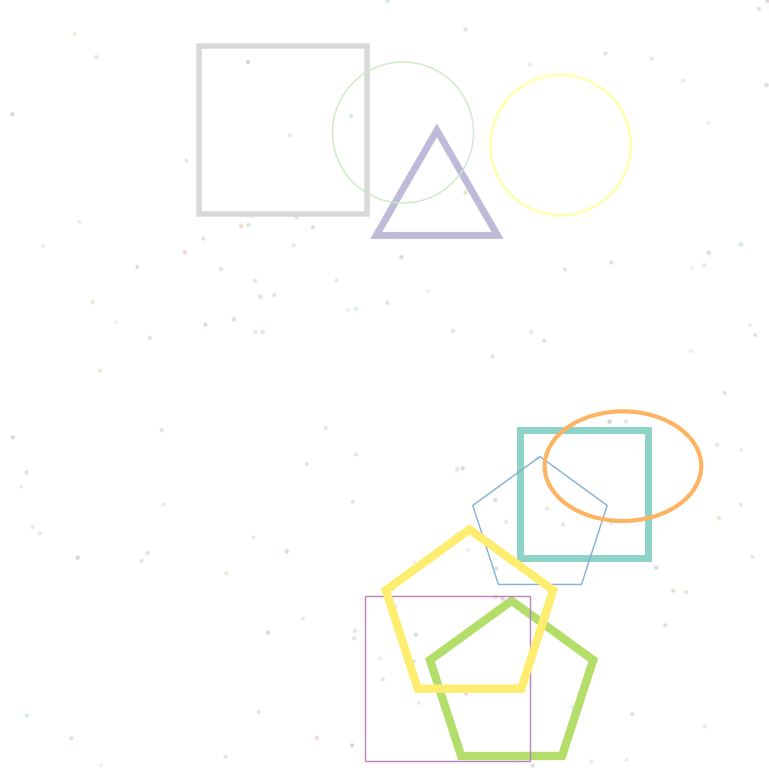[{"shape": "square", "thickness": 2.5, "radius": 0.41, "center": [0.759, 0.358]}, {"shape": "circle", "thickness": 1, "radius": 0.46, "center": [0.728, 0.812]}, {"shape": "triangle", "thickness": 2.5, "radius": 0.46, "center": [0.567, 0.74]}, {"shape": "pentagon", "thickness": 0.5, "radius": 0.46, "center": [0.701, 0.315]}, {"shape": "oval", "thickness": 1.5, "radius": 0.51, "center": [0.809, 0.395]}, {"shape": "pentagon", "thickness": 3, "radius": 0.56, "center": [0.664, 0.108]}, {"shape": "square", "thickness": 2, "radius": 0.54, "center": [0.368, 0.831]}, {"shape": "square", "thickness": 0.5, "radius": 0.54, "center": [0.582, 0.119]}, {"shape": "circle", "thickness": 0.5, "radius": 0.46, "center": [0.523, 0.828]}, {"shape": "pentagon", "thickness": 3, "radius": 0.57, "center": [0.61, 0.198]}]